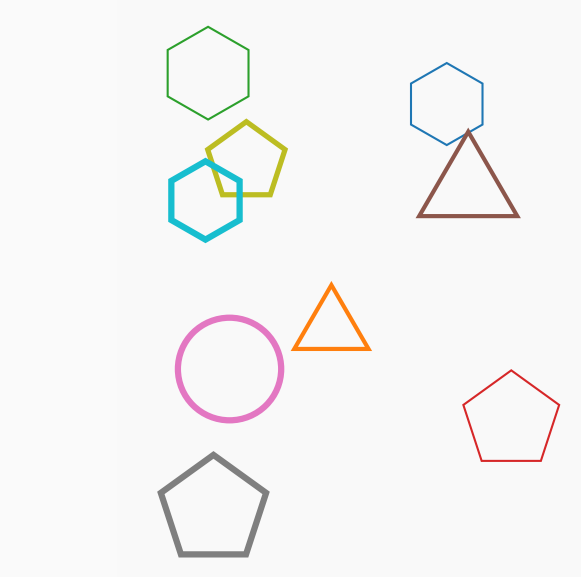[{"shape": "hexagon", "thickness": 1, "radius": 0.36, "center": [0.769, 0.819]}, {"shape": "triangle", "thickness": 2, "radius": 0.37, "center": [0.57, 0.432]}, {"shape": "hexagon", "thickness": 1, "radius": 0.4, "center": [0.358, 0.872]}, {"shape": "pentagon", "thickness": 1, "radius": 0.43, "center": [0.88, 0.271]}, {"shape": "triangle", "thickness": 2, "radius": 0.49, "center": [0.806, 0.674]}, {"shape": "circle", "thickness": 3, "radius": 0.44, "center": [0.395, 0.36]}, {"shape": "pentagon", "thickness": 3, "radius": 0.48, "center": [0.367, 0.116]}, {"shape": "pentagon", "thickness": 2.5, "radius": 0.35, "center": [0.424, 0.718]}, {"shape": "hexagon", "thickness": 3, "radius": 0.34, "center": [0.354, 0.652]}]